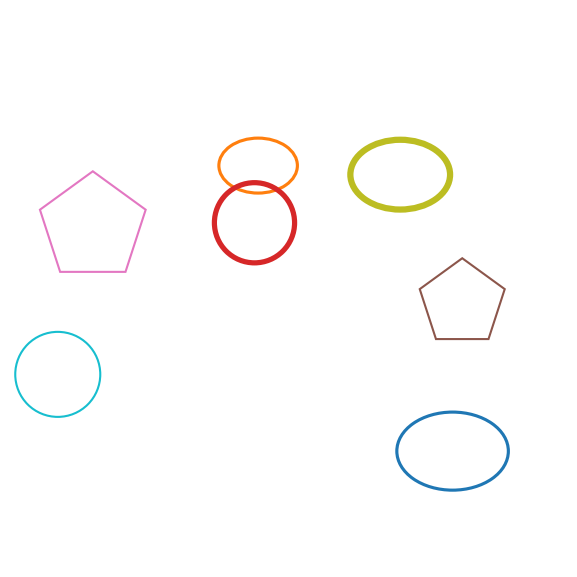[{"shape": "oval", "thickness": 1.5, "radius": 0.48, "center": [0.784, 0.218]}, {"shape": "oval", "thickness": 1.5, "radius": 0.34, "center": [0.447, 0.712]}, {"shape": "circle", "thickness": 2.5, "radius": 0.35, "center": [0.441, 0.613]}, {"shape": "pentagon", "thickness": 1, "radius": 0.39, "center": [0.8, 0.475]}, {"shape": "pentagon", "thickness": 1, "radius": 0.48, "center": [0.161, 0.606]}, {"shape": "oval", "thickness": 3, "radius": 0.43, "center": [0.693, 0.697]}, {"shape": "circle", "thickness": 1, "radius": 0.37, "center": [0.1, 0.351]}]